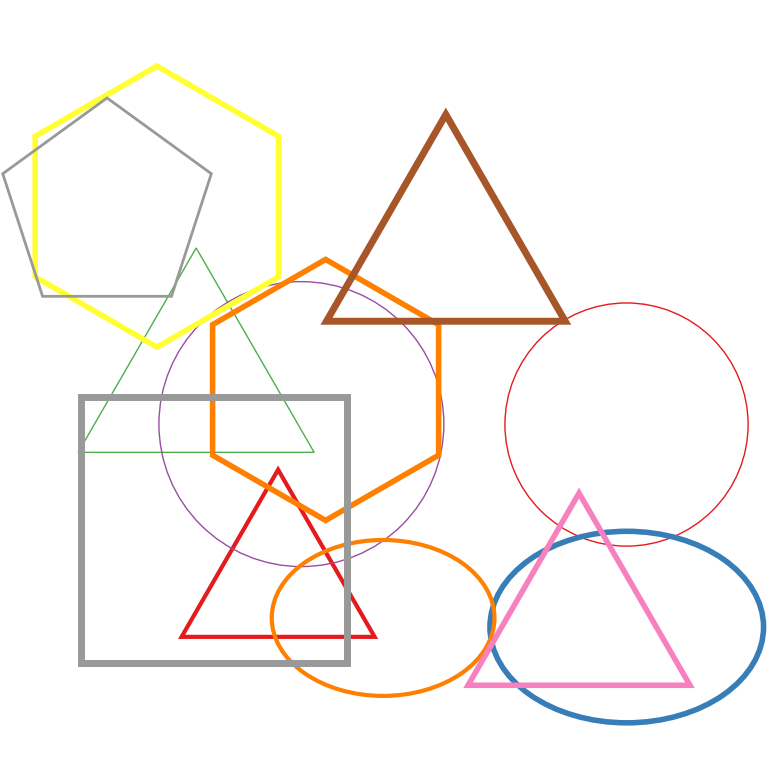[{"shape": "triangle", "thickness": 1.5, "radius": 0.72, "center": [0.361, 0.245]}, {"shape": "circle", "thickness": 0.5, "radius": 0.79, "center": [0.814, 0.449]}, {"shape": "oval", "thickness": 2, "radius": 0.89, "center": [0.814, 0.186]}, {"shape": "triangle", "thickness": 0.5, "radius": 0.88, "center": [0.255, 0.501]}, {"shape": "circle", "thickness": 0.5, "radius": 0.93, "center": [0.391, 0.449]}, {"shape": "hexagon", "thickness": 2, "radius": 0.85, "center": [0.423, 0.494]}, {"shape": "oval", "thickness": 1.5, "radius": 0.72, "center": [0.498, 0.197]}, {"shape": "hexagon", "thickness": 2, "radius": 0.91, "center": [0.204, 0.732]}, {"shape": "triangle", "thickness": 2.5, "radius": 0.89, "center": [0.579, 0.672]}, {"shape": "triangle", "thickness": 2, "radius": 0.83, "center": [0.752, 0.193]}, {"shape": "pentagon", "thickness": 1, "radius": 0.71, "center": [0.139, 0.73]}, {"shape": "square", "thickness": 2.5, "radius": 0.86, "center": [0.277, 0.312]}]